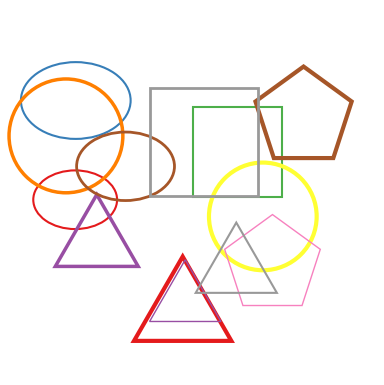[{"shape": "oval", "thickness": 1.5, "radius": 0.54, "center": [0.195, 0.481]}, {"shape": "triangle", "thickness": 3, "radius": 0.73, "center": [0.475, 0.188]}, {"shape": "oval", "thickness": 1.5, "radius": 0.71, "center": [0.197, 0.739]}, {"shape": "square", "thickness": 1.5, "radius": 0.58, "center": [0.617, 0.605]}, {"shape": "triangle", "thickness": 2.5, "radius": 0.62, "center": [0.251, 0.37]}, {"shape": "triangle", "thickness": 1, "radius": 0.53, "center": [0.481, 0.218]}, {"shape": "circle", "thickness": 2.5, "radius": 0.74, "center": [0.171, 0.647]}, {"shape": "circle", "thickness": 3, "radius": 0.7, "center": [0.683, 0.438]}, {"shape": "pentagon", "thickness": 3, "radius": 0.66, "center": [0.788, 0.696]}, {"shape": "oval", "thickness": 2, "radius": 0.64, "center": [0.326, 0.568]}, {"shape": "pentagon", "thickness": 1, "radius": 0.65, "center": [0.708, 0.312]}, {"shape": "square", "thickness": 2, "radius": 0.7, "center": [0.53, 0.63]}, {"shape": "triangle", "thickness": 1.5, "radius": 0.61, "center": [0.614, 0.3]}]